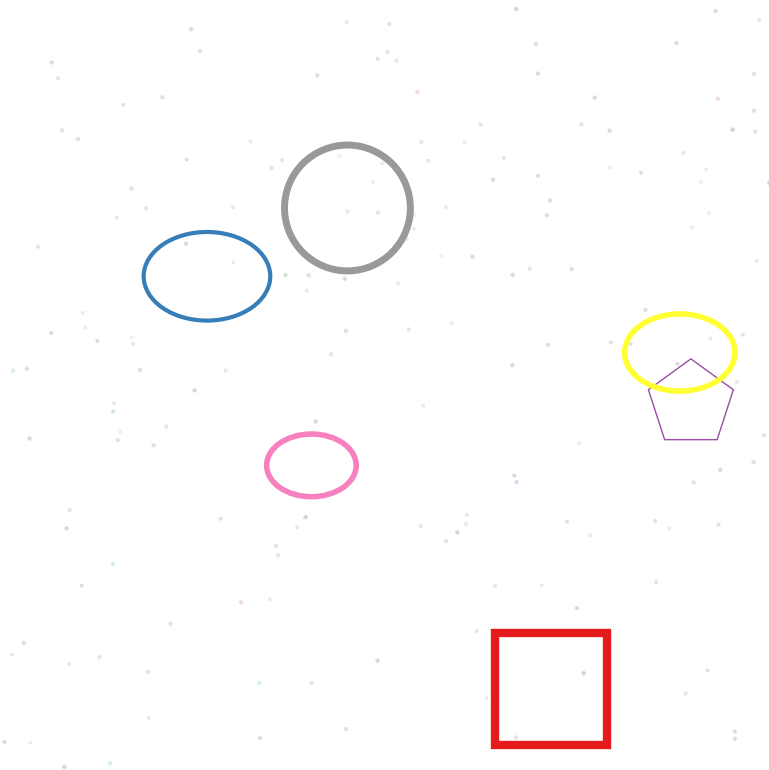[{"shape": "square", "thickness": 3, "radius": 0.36, "center": [0.715, 0.105]}, {"shape": "oval", "thickness": 1.5, "radius": 0.41, "center": [0.269, 0.641]}, {"shape": "pentagon", "thickness": 0.5, "radius": 0.29, "center": [0.897, 0.476]}, {"shape": "oval", "thickness": 2, "radius": 0.36, "center": [0.883, 0.542]}, {"shape": "oval", "thickness": 2, "radius": 0.29, "center": [0.404, 0.396]}, {"shape": "circle", "thickness": 2.5, "radius": 0.41, "center": [0.451, 0.73]}]